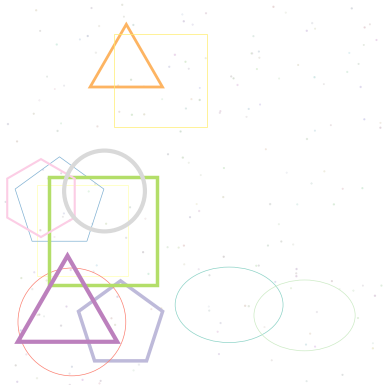[{"shape": "oval", "thickness": 0.5, "radius": 0.7, "center": [0.595, 0.208]}, {"shape": "square", "thickness": 0.5, "radius": 0.59, "center": [0.214, 0.401]}, {"shape": "pentagon", "thickness": 2.5, "radius": 0.57, "center": [0.313, 0.156]}, {"shape": "circle", "thickness": 0.5, "radius": 0.7, "center": [0.187, 0.164]}, {"shape": "pentagon", "thickness": 0.5, "radius": 0.61, "center": [0.155, 0.471]}, {"shape": "triangle", "thickness": 2, "radius": 0.54, "center": [0.328, 0.828]}, {"shape": "square", "thickness": 2.5, "radius": 0.7, "center": [0.268, 0.4]}, {"shape": "hexagon", "thickness": 1.5, "radius": 0.51, "center": [0.106, 0.485]}, {"shape": "circle", "thickness": 3, "radius": 0.52, "center": [0.271, 0.504]}, {"shape": "triangle", "thickness": 3, "radius": 0.74, "center": [0.175, 0.187]}, {"shape": "oval", "thickness": 0.5, "radius": 0.66, "center": [0.791, 0.181]}, {"shape": "square", "thickness": 0.5, "radius": 0.6, "center": [0.417, 0.791]}]